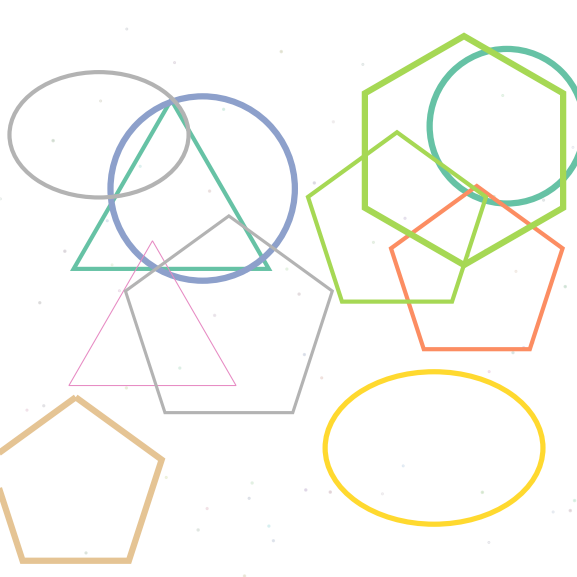[{"shape": "circle", "thickness": 3, "radius": 0.67, "center": [0.878, 0.781]}, {"shape": "triangle", "thickness": 2, "radius": 0.98, "center": [0.296, 0.631]}, {"shape": "pentagon", "thickness": 2, "radius": 0.78, "center": [0.826, 0.521]}, {"shape": "circle", "thickness": 3, "radius": 0.8, "center": [0.351, 0.673]}, {"shape": "triangle", "thickness": 0.5, "radius": 0.84, "center": [0.264, 0.415]}, {"shape": "hexagon", "thickness": 3, "radius": 0.99, "center": [0.803, 0.738]}, {"shape": "pentagon", "thickness": 2, "radius": 0.81, "center": [0.687, 0.608]}, {"shape": "oval", "thickness": 2.5, "radius": 0.94, "center": [0.752, 0.223]}, {"shape": "pentagon", "thickness": 3, "radius": 0.78, "center": [0.131, 0.155]}, {"shape": "pentagon", "thickness": 1.5, "radius": 0.94, "center": [0.396, 0.437]}, {"shape": "oval", "thickness": 2, "radius": 0.78, "center": [0.171, 0.766]}]